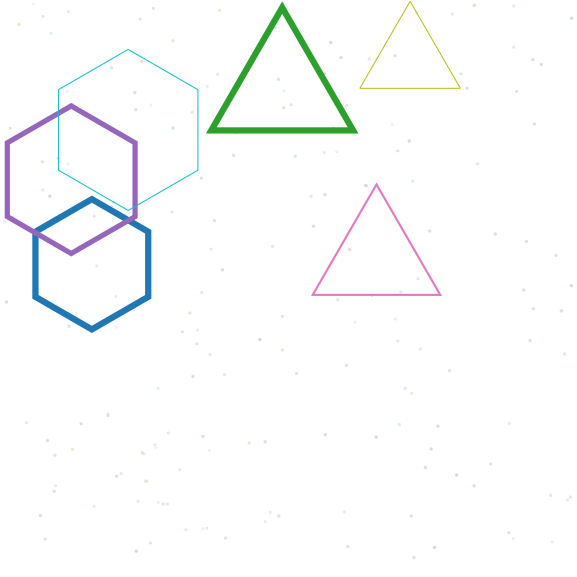[{"shape": "hexagon", "thickness": 3, "radius": 0.56, "center": [0.159, 0.541]}, {"shape": "triangle", "thickness": 3, "radius": 0.71, "center": [0.489, 0.844]}, {"shape": "hexagon", "thickness": 2.5, "radius": 0.64, "center": [0.123, 0.688]}, {"shape": "triangle", "thickness": 1, "radius": 0.64, "center": [0.652, 0.552]}, {"shape": "triangle", "thickness": 0.5, "radius": 0.5, "center": [0.71, 0.896]}, {"shape": "hexagon", "thickness": 0.5, "radius": 0.7, "center": [0.222, 0.774]}]